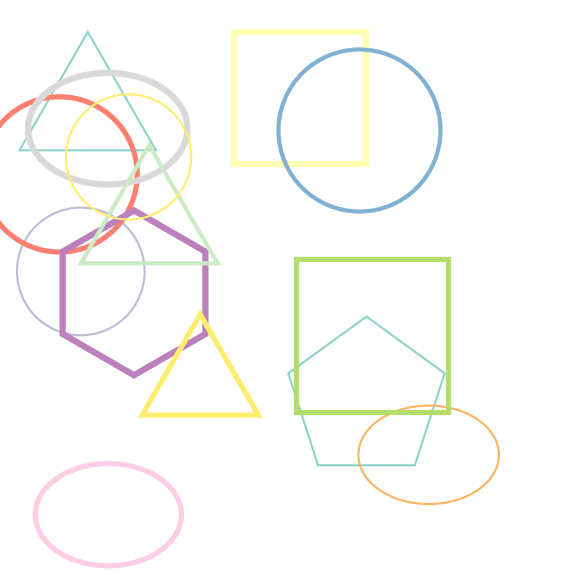[{"shape": "triangle", "thickness": 1, "radius": 0.68, "center": [0.152, 0.807]}, {"shape": "pentagon", "thickness": 1, "radius": 0.71, "center": [0.635, 0.309]}, {"shape": "square", "thickness": 3, "radius": 0.57, "center": [0.52, 0.83]}, {"shape": "circle", "thickness": 1, "radius": 0.55, "center": [0.14, 0.529]}, {"shape": "circle", "thickness": 2.5, "radius": 0.67, "center": [0.103, 0.697]}, {"shape": "circle", "thickness": 2, "radius": 0.7, "center": [0.622, 0.773]}, {"shape": "oval", "thickness": 1, "radius": 0.61, "center": [0.742, 0.212]}, {"shape": "square", "thickness": 2.5, "radius": 0.66, "center": [0.644, 0.418]}, {"shape": "oval", "thickness": 2.5, "radius": 0.63, "center": [0.188, 0.108]}, {"shape": "oval", "thickness": 3, "radius": 0.69, "center": [0.186, 0.776]}, {"shape": "hexagon", "thickness": 3, "radius": 0.71, "center": [0.232, 0.492]}, {"shape": "triangle", "thickness": 2, "radius": 0.68, "center": [0.258, 0.611]}, {"shape": "triangle", "thickness": 2.5, "radius": 0.58, "center": [0.347, 0.339]}, {"shape": "circle", "thickness": 1, "radius": 0.54, "center": [0.223, 0.727]}]